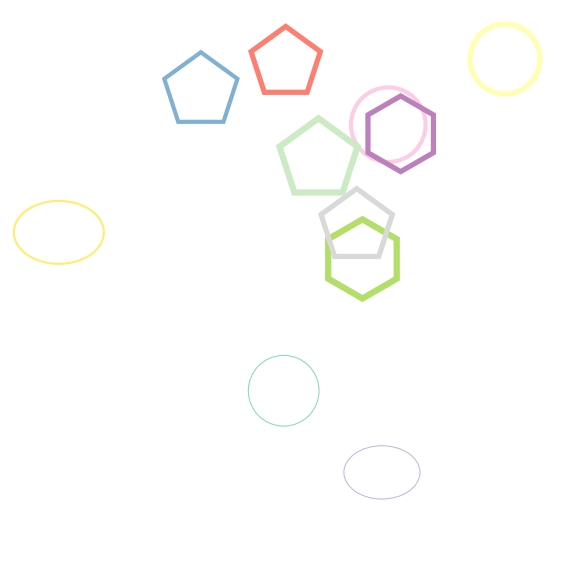[{"shape": "circle", "thickness": 0.5, "radius": 0.31, "center": [0.491, 0.323]}, {"shape": "circle", "thickness": 2.5, "radius": 0.3, "center": [0.874, 0.897]}, {"shape": "oval", "thickness": 0.5, "radius": 0.33, "center": [0.661, 0.181]}, {"shape": "pentagon", "thickness": 2.5, "radius": 0.32, "center": [0.495, 0.89]}, {"shape": "pentagon", "thickness": 2, "radius": 0.33, "center": [0.348, 0.842]}, {"shape": "hexagon", "thickness": 3, "radius": 0.34, "center": [0.628, 0.551]}, {"shape": "circle", "thickness": 2, "radius": 0.32, "center": [0.672, 0.783]}, {"shape": "pentagon", "thickness": 2.5, "radius": 0.32, "center": [0.618, 0.608]}, {"shape": "hexagon", "thickness": 2.5, "radius": 0.33, "center": [0.694, 0.767]}, {"shape": "pentagon", "thickness": 3, "radius": 0.36, "center": [0.552, 0.723]}, {"shape": "oval", "thickness": 1, "radius": 0.39, "center": [0.102, 0.597]}]